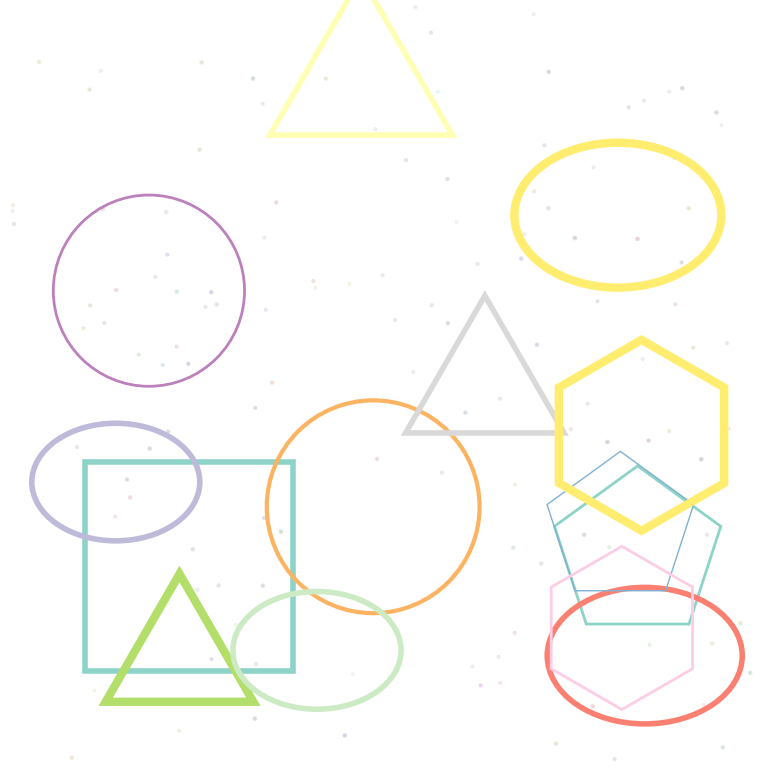[{"shape": "square", "thickness": 2, "radius": 0.68, "center": [0.245, 0.264]}, {"shape": "pentagon", "thickness": 1, "radius": 0.57, "center": [0.828, 0.281]}, {"shape": "triangle", "thickness": 2, "radius": 0.68, "center": [0.469, 0.893]}, {"shape": "oval", "thickness": 2, "radius": 0.55, "center": [0.15, 0.374]}, {"shape": "oval", "thickness": 2, "radius": 0.63, "center": [0.837, 0.149]}, {"shape": "pentagon", "thickness": 0.5, "radius": 0.5, "center": [0.806, 0.314]}, {"shape": "circle", "thickness": 1.5, "radius": 0.69, "center": [0.485, 0.342]}, {"shape": "triangle", "thickness": 3, "radius": 0.55, "center": [0.233, 0.144]}, {"shape": "hexagon", "thickness": 1, "radius": 0.53, "center": [0.808, 0.184]}, {"shape": "triangle", "thickness": 2, "radius": 0.59, "center": [0.63, 0.497]}, {"shape": "circle", "thickness": 1, "radius": 0.62, "center": [0.193, 0.623]}, {"shape": "oval", "thickness": 2, "radius": 0.55, "center": [0.412, 0.155]}, {"shape": "oval", "thickness": 3, "radius": 0.67, "center": [0.802, 0.721]}, {"shape": "hexagon", "thickness": 3, "radius": 0.62, "center": [0.833, 0.435]}]